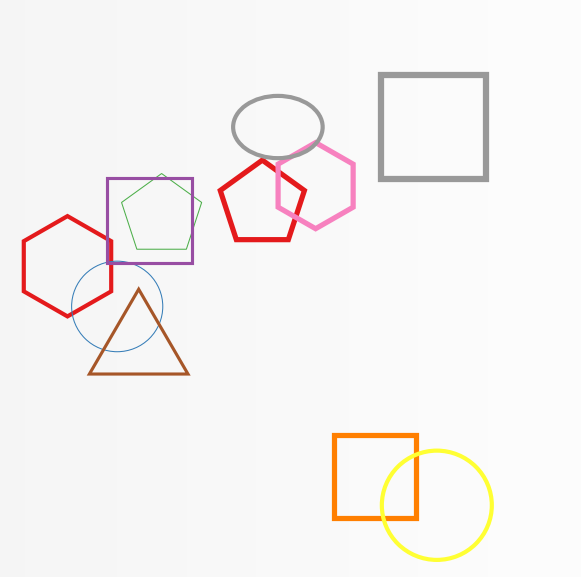[{"shape": "hexagon", "thickness": 2, "radius": 0.43, "center": [0.116, 0.538]}, {"shape": "pentagon", "thickness": 2.5, "radius": 0.38, "center": [0.451, 0.646]}, {"shape": "circle", "thickness": 0.5, "radius": 0.39, "center": [0.202, 0.469]}, {"shape": "pentagon", "thickness": 0.5, "radius": 0.36, "center": [0.278, 0.626]}, {"shape": "square", "thickness": 1.5, "radius": 0.37, "center": [0.257, 0.618]}, {"shape": "square", "thickness": 2.5, "radius": 0.36, "center": [0.645, 0.174]}, {"shape": "circle", "thickness": 2, "radius": 0.47, "center": [0.752, 0.124]}, {"shape": "triangle", "thickness": 1.5, "radius": 0.49, "center": [0.239, 0.4]}, {"shape": "hexagon", "thickness": 2.5, "radius": 0.37, "center": [0.543, 0.678]}, {"shape": "oval", "thickness": 2, "radius": 0.39, "center": [0.478, 0.779]}, {"shape": "square", "thickness": 3, "radius": 0.45, "center": [0.746, 0.779]}]